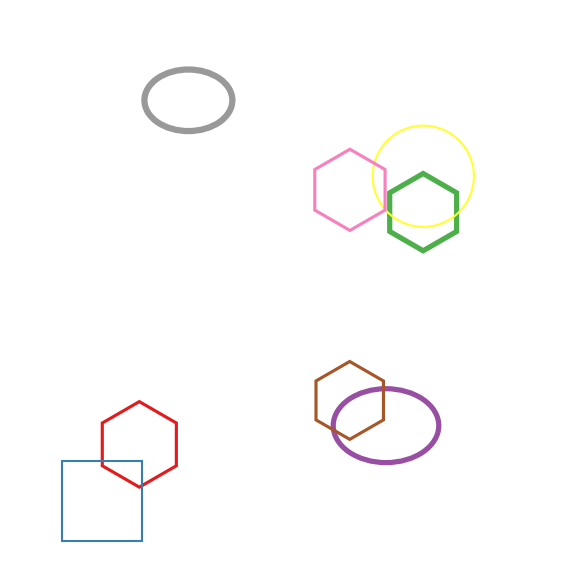[{"shape": "hexagon", "thickness": 1.5, "radius": 0.37, "center": [0.241, 0.23]}, {"shape": "square", "thickness": 1, "radius": 0.35, "center": [0.177, 0.132]}, {"shape": "hexagon", "thickness": 2.5, "radius": 0.33, "center": [0.733, 0.632]}, {"shape": "oval", "thickness": 2.5, "radius": 0.46, "center": [0.668, 0.262]}, {"shape": "circle", "thickness": 1, "radius": 0.44, "center": [0.733, 0.694]}, {"shape": "hexagon", "thickness": 1.5, "radius": 0.34, "center": [0.606, 0.306]}, {"shape": "hexagon", "thickness": 1.5, "radius": 0.35, "center": [0.606, 0.67]}, {"shape": "oval", "thickness": 3, "radius": 0.38, "center": [0.326, 0.825]}]